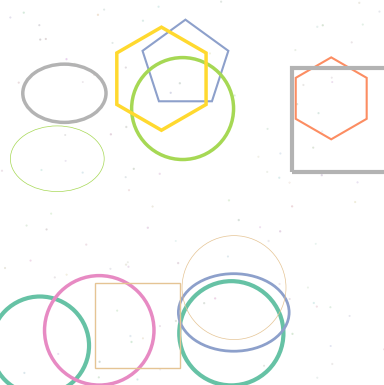[{"shape": "circle", "thickness": 3, "radius": 0.68, "center": [0.601, 0.134]}, {"shape": "circle", "thickness": 3, "radius": 0.64, "center": [0.104, 0.102]}, {"shape": "hexagon", "thickness": 1.5, "radius": 0.53, "center": [0.86, 0.745]}, {"shape": "pentagon", "thickness": 1.5, "radius": 0.59, "center": [0.482, 0.832]}, {"shape": "oval", "thickness": 2, "radius": 0.72, "center": [0.607, 0.188]}, {"shape": "circle", "thickness": 2.5, "radius": 0.71, "center": [0.258, 0.142]}, {"shape": "circle", "thickness": 2.5, "radius": 0.66, "center": [0.474, 0.718]}, {"shape": "oval", "thickness": 0.5, "radius": 0.61, "center": [0.149, 0.588]}, {"shape": "hexagon", "thickness": 2.5, "radius": 0.67, "center": [0.419, 0.796]}, {"shape": "square", "thickness": 1, "radius": 0.55, "center": [0.358, 0.155]}, {"shape": "circle", "thickness": 0.5, "radius": 0.67, "center": [0.608, 0.253]}, {"shape": "oval", "thickness": 2.5, "radius": 0.54, "center": [0.167, 0.758]}, {"shape": "square", "thickness": 3, "radius": 0.68, "center": [0.893, 0.688]}]